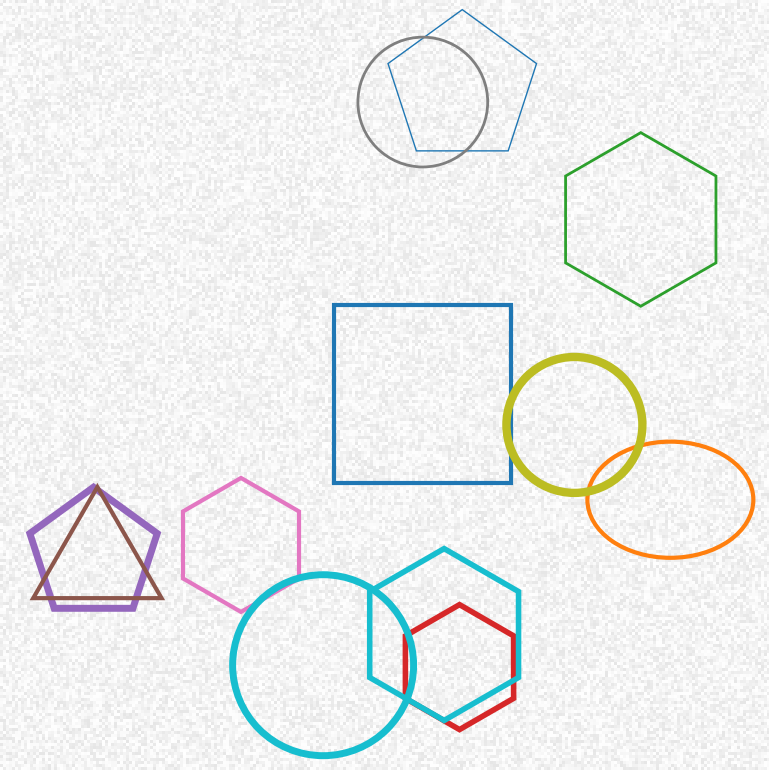[{"shape": "square", "thickness": 1.5, "radius": 0.58, "center": [0.549, 0.488]}, {"shape": "pentagon", "thickness": 0.5, "radius": 0.51, "center": [0.6, 0.886]}, {"shape": "oval", "thickness": 1.5, "radius": 0.54, "center": [0.871, 0.351]}, {"shape": "hexagon", "thickness": 1, "radius": 0.56, "center": [0.832, 0.715]}, {"shape": "hexagon", "thickness": 2, "radius": 0.41, "center": [0.597, 0.134]}, {"shape": "pentagon", "thickness": 2.5, "radius": 0.43, "center": [0.121, 0.28]}, {"shape": "triangle", "thickness": 1.5, "radius": 0.48, "center": [0.126, 0.271]}, {"shape": "hexagon", "thickness": 1.5, "radius": 0.43, "center": [0.313, 0.292]}, {"shape": "circle", "thickness": 1, "radius": 0.42, "center": [0.549, 0.867]}, {"shape": "circle", "thickness": 3, "radius": 0.44, "center": [0.746, 0.448]}, {"shape": "circle", "thickness": 2.5, "radius": 0.59, "center": [0.42, 0.136]}, {"shape": "hexagon", "thickness": 2, "radius": 0.56, "center": [0.577, 0.176]}]